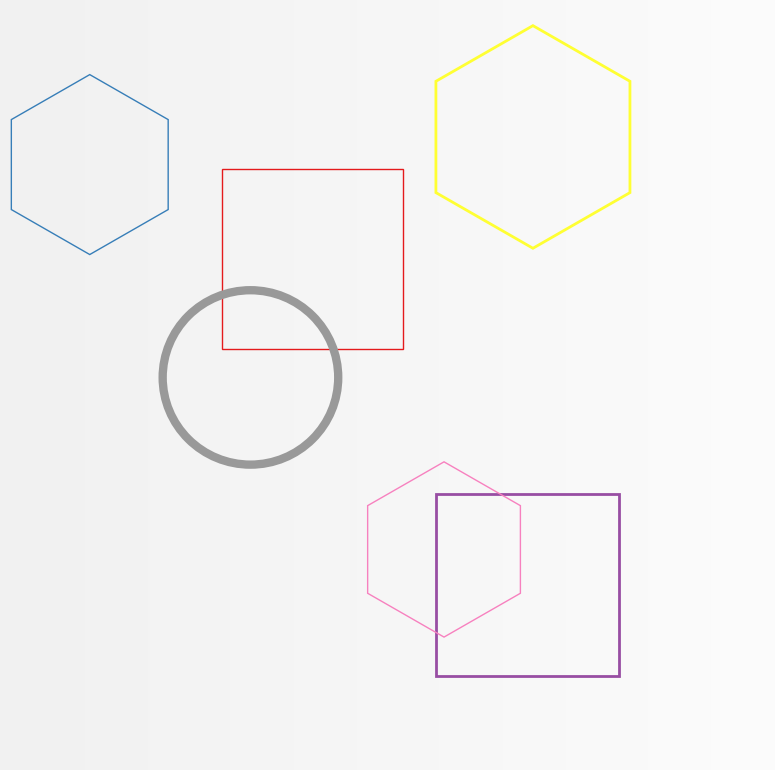[{"shape": "square", "thickness": 0.5, "radius": 0.59, "center": [0.403, 0.664]}, {"shape": "hexagon", "thickness": 0.5, "radius": 0.58, "center": [0.116, 0.786]}, {"shape": "square", "thickness": 1, "radius": 0.59, "center": [0.681, 0.24]}, {"shape": "hexagon", "thickness": 1, "radius": 0.72, "center": [0.688, 0.822]}, {"shape": "hexagon", "thickness": 0.5, "radius": 0.57, "center": [0.573, 0.286]}, {"shape": "circle", "thickness": 3, "radius": 0.57, "center": [0.323, 0.51]}]